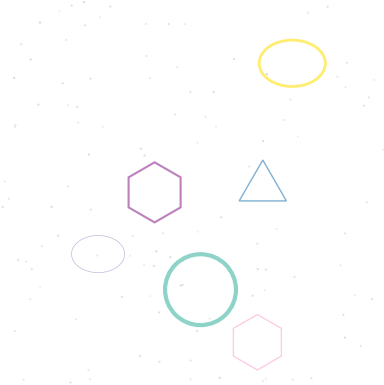[{"shape": "circle", "thickness": 3, "radius": 0.46, "center": [0.521, 0.248]}, {"shape": "oval", "thickness": 0.5, "radius": 0.35, "center": [0.255, 0.34]}, {"shape": "triangle", "thickness": 1, "radius": 0.35, "center": [0.683, 0.514]}, {"shape": "hexagon", "thickness": 1, "radius": 0.36, "center": [0.669, 0.111]}, {"shape": "hexagon", "thickness": 1.5, "radius": 0.39, "center": [0.402, 0.5]}, {"shape": "oval", "thickness": 2, "radius": 0.43, "center": [0.759, 0.836]}]